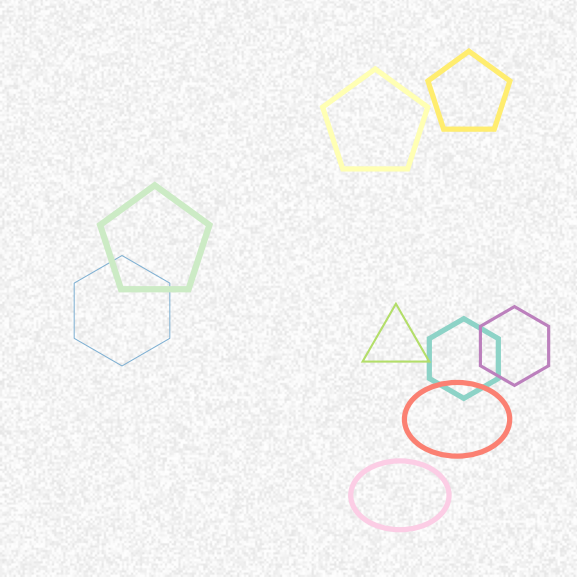[{"shape": "hexagon", "thickness": 2.5, "radius": 0.34, "center": [0.803, 0.378]}, {"shape": "pentagon", "thickness": 2.5, "radius": 0.48, "center": [0.65, 0.784]}, {"shape": "oval", "thickness": 2.5, "radius": 0.46, "center": [0.791, 0.273]}, {"shape": "hexagon", "thickness": 0.5, "radius": 0.48, "center": [0.211, 0.461]}, {"shape": "triangle", "thickness": 1, "radius": 0.33, "center": [0.686, 0.406]}, {"shape": "oval", "thickness": 2.5, "radius": 0.43, "center": [0.692, 0.141]}, {"shape": "hexagon", "thickness": 1.5, "radius": 0.34, "center": [0.891, 0.4]}, {"shape": "pentagon", "thickness": 3, "radius": 0.5, "center": [0.268, 0.579]}, {"shape": "pentagon", "thickness": 2.5, "radius": 0.37, "center": [0.812, 0.836]}]